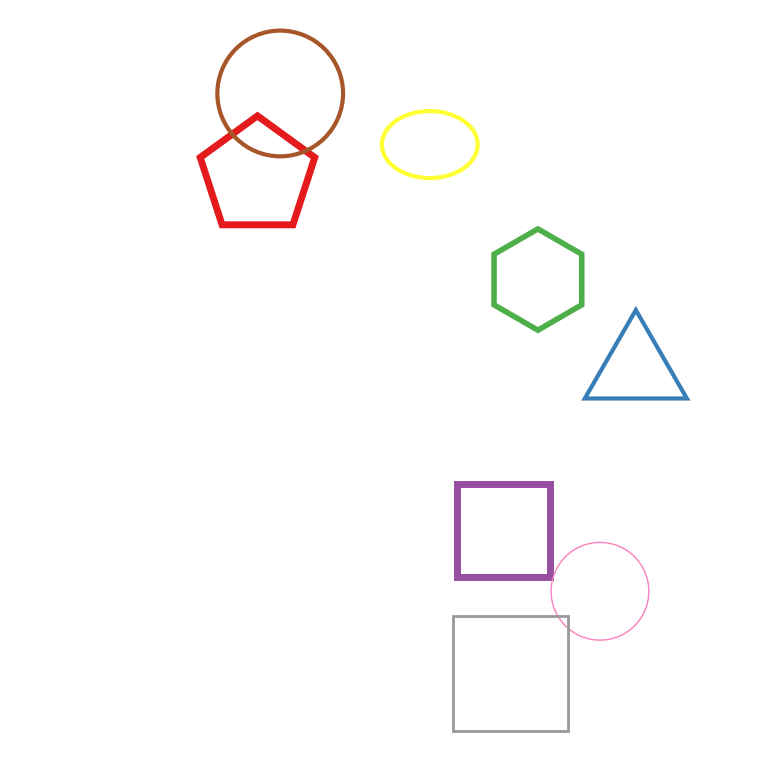[{"shape": "pentagon", "thickness": 2.5, "radius": 0.39, "center": [0.334, 0.771]}, {"shape": "triangle", "thickness": 1.5, "radius": 0.38, "center": [0.826, 0.521]}, {"shape": "hexagon", "thickness": 2, "radius": 0.33, "center": [0.699, 0.637]}, {"shape": "square", "thickness": 2.5, "radius": 0.3, "center": [0.654, 0.311]}, {"shape": "oval", "thickness": 1.5, "radius": 0.31, "center": [0.558, 0.812]}, {"shape": "circle", "thickness": 1.5, "radius": 0.41, "center": [0.364, 0.879]}, {"shape": "circle", "thickness": 0.5, "radius": 0.32, "center": [0.779, 0.232]}, {"shape": "square", "thickness": 1, "radius": 0.37, "center": [0.663, 0.126]}]